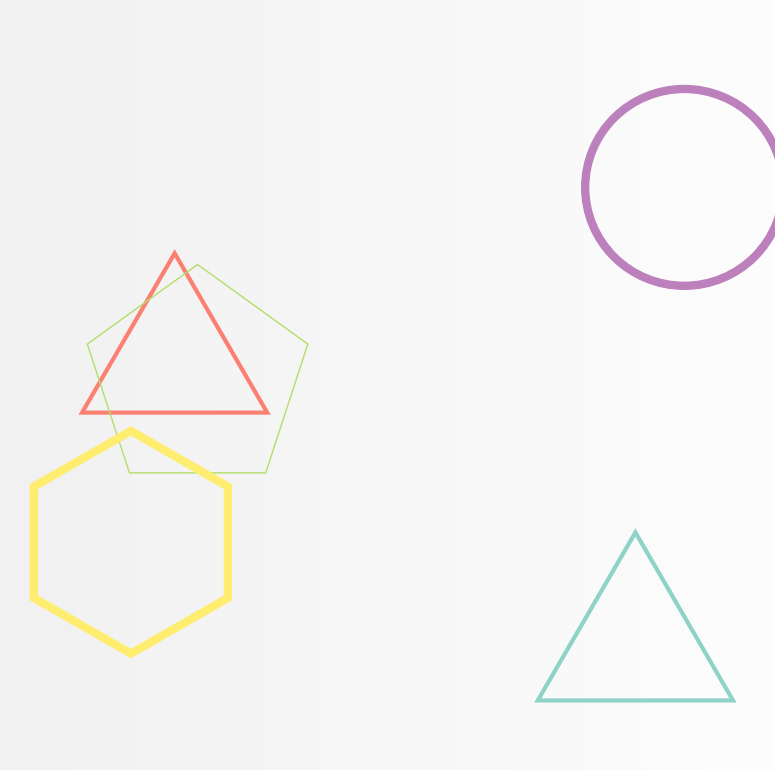[{"shape": "triangle", "thickness": 1.5, "radius": 0.73, "center": [0.82, 0.163]}, {"shape": "triangle", "thickness": 1.5, "radius": 0.69, "center": [0.225, 0.533]}, {"shape": "pentagon", "thickness": 0.5, "radius": 0.75, "center": [0.255, 0.507]}, {"shape": "circle", "thickness": 3, "radius": 0.64, "center": [0.883, 0.757]}, {"shape": "hexagon", "thickness": 3, "radius": 0.72, "center": [0.169, 0.296]}]